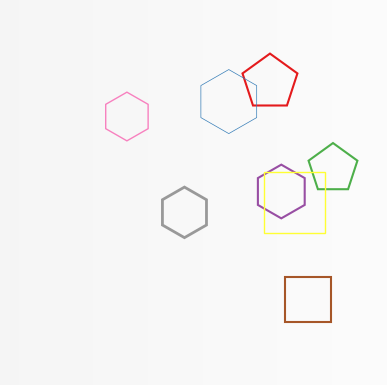[{"shape": "pentagon", "thickness": 1.5, "radius": 0.37, "center": [0.697, 0.786]}, {"shape": "hexagon", "thickness": 0.5, "radius": 0.42, "center": [0.59, 0.736]}, {"shape": "pentagon", "thickness": 1.5, "radius": 0.33, "center": [0.859, 0.562]}, {"shape": "hexagon", "thickness": 1.5, "radius": 0.35, "center": [0.726, 0.503]}, {"shape": "square", "thickness": 1, "radius": 0.39, "center": [0.759, 0.473]}, {"shape": "square", "thickness": 1.5, "radius": 0.29, "center": [0.795, 0.223]}, {"shape": "hexagon", "thickness": 1, "radius": 0.32, "center": [0.328, 0.697]}, {"shape": "hexagon", "thickness": 2, "radius": 0.33, "center": [0.476, 0.448]}]